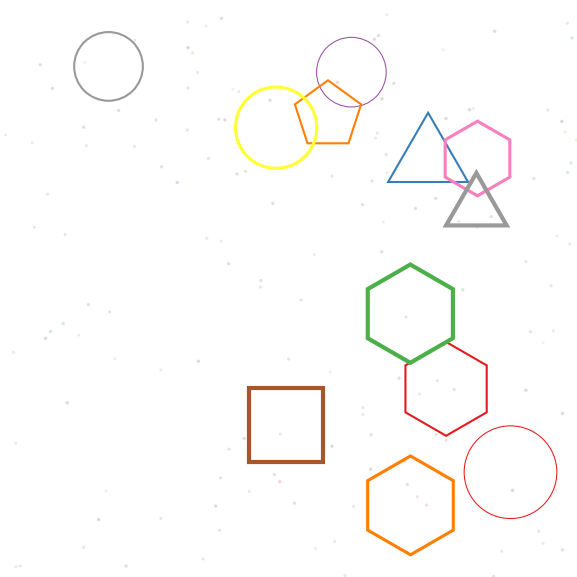[{"shape": "hexagon", "thickness": 1, "radius": 0.41, "center": [0.772, 0.326]}, {"shape": "circle", "thickness": 0.5, "radius": 0.4, "center": [0.884, 0.181]}, {"shape": "triangle", "thickness": 1, "radius": 0.4, "center": [0.741, 0.724]}, {"shape": "hexagon", "thickness": 2, "radius": 0.43, "center": [0.711, 0.456]}, {"shape": "circle", "thickness": 0.5, "radius": 0.3, "center": [0.608, 0.874]}, {"shape": "hexagon", "thickness": 1.5, "radius": 0.43, "center": [0.711, 0.124]}, {"shape": "pentagon", "thickness": 1, "radius": 0.3, "center": [0.568, 0.8]}, {"shape": "circle", "thickness": 1.5, "radius": 0.35, "center": [0.478, 0.778]}, {"shape": "square", "thickness": 2, "radius": 0.32, "center": [0.495, 0.263]}, {"shape": "hexagon", "thickness": 1.5, "radius": 0.32, "center": [0.827, 0.725]}, {"shape": "circle", "thickness": 1, "radius": 0.3, "center": [0.188, 0.884]}, {"shape": "triangle", "thickness": 2, "radius": 0.3, "center": [0.825, 0.639]}]